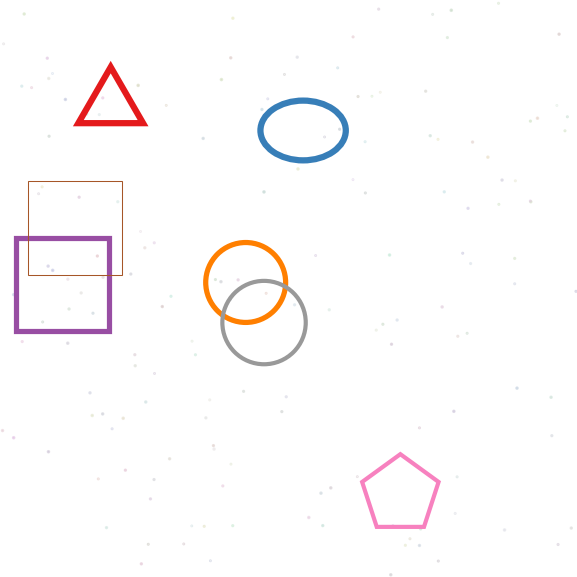[{"shape": "triangle", "thickness": 3, "radius": 0.32, "center": [0.192, 0.818]}, {"shape": "oval", "thickness": 3, "radius": 0.37, "center": [0.525, 0.773]}, {"shape": "square", "thickness": 2.5, "radius": 0.4, "center": [0.109, 0.506]}, {"shape": "circle", "thickness": 2.5, "radius": 0.35, "center": [0.425, 0.51]}, {"shape": "square", "thickness": 0.5, "radius": 0.41, "center": [0.129, 0.604]}, {"shape": "pentagon", "thickness": 2, "radius": 0.35, "center": [0.693, 0.143]}, {"shape": "circle", "thickness": 2, "radius": 0.36, "center": [0.457, 0.441]}]